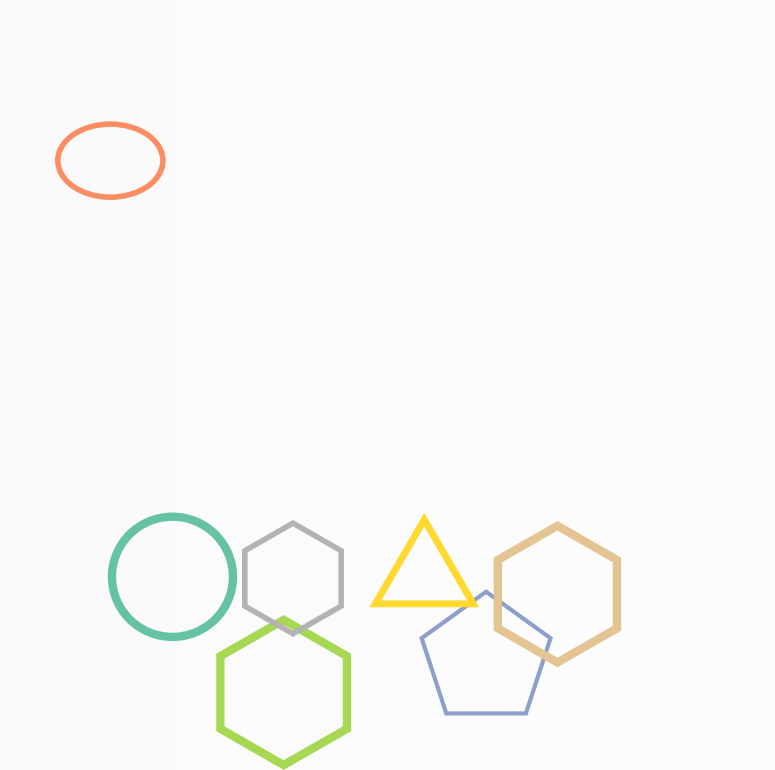[{"shape": "circle", "thickness": 3, "radius": 0.39, "center": [0.223, 0.251]}, {"shape": "oval", "thickness": 2, "radius": 0.34, "center": [0.142, 0.791]}, {"shape": "pentagon", "thickness": 1.5, "radius": 0.44, "center": [0.627, 0.144]}, {"shape": "hexagon", "thickness": 3, "radius": 0.47, "center": [0.366, 0.101]}, {"shape": "triangle", "thickness": 2.5, "radius": 0.36, "center": [0.547, 0.252]}, {"shape": "hexagon", "thickness": 3, "radius": 0.44, "center": [0.719, 0.228]}, {"shape": "hexagon", "thickness": 2, "radius": 0.36, "center": [0.378, 0.249]}]